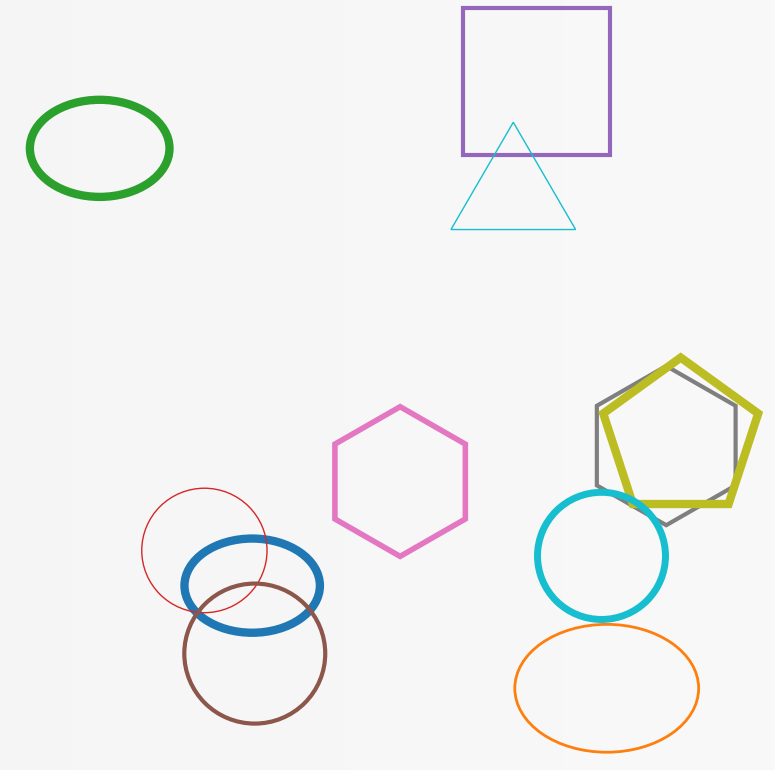[{"shape": "oval", "thickness": 3, "radius": 0.44, "center": [0.325, 0.239]}, {"shape": "oval", "thickness": 1, "radius": 0.59, "center": [0.783, 0.106]}, {"shape": "oval", "thickness": 3, "radius": 0.45, "center": [0.129, 0.807]}, {"shape": "circle", "thickness": 0.5, "radius": 0.4, "center": [0.264, 0.285]}, {"shape": "square", "thickness": 1.5, "radius": 0.47, "center": [0.692, 0.894]}, {"shape": "circle", "thickness": 1.5, "radius": 0.45, "center": [0.329, 0.151]}, {"shape": "hexagon", "thickness": 2, "radius": 0.49, "center": [0.516, 0.375]}, {"shape": "hexagon", "thickness": 1.5, "radius": 0.52, "center": [0.86, 0.421]}, {"shape": "pentagon", "thickness": 3, "radius": 0.53, "center": [0.878, 0.43]}, {"shape": "circle", "thickness": 2.5, "radius": 0.41, "center": [0.776, 0.278]}, {"shape": "triangle", "thickness": 0.5, "radius": 0.46, "center": [0.662, 0.748]}]